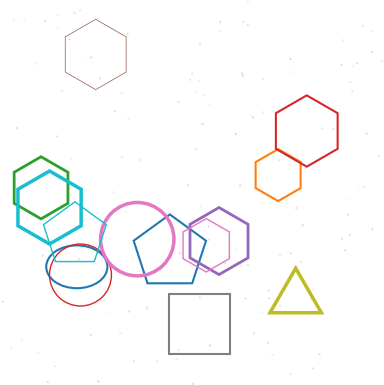[{"shape": "oval", "thickness": 1.5, "radius": 0.4, "center": [0.2, 0.307]}, {"shape": "pentagon", "thickness": 1.5, "radius": 0.49, "center": [0.441, 0.344]}, {"shape": "hexagon", "thickness": 1.5, "radius": 0.34, "center": [0.722, 0.545]}, {"shape": "hexagon", "thickness": 2, "radius": 0.4, "center": [0.107, 0.512]}, {"shape": "circle", "thickness": 1, "radius": 0.4, "center": [0.209, 0.286]}, {"shape": "hexagon", "thickness": 1.5, "radius": 0.46, "center": [0.797, 0.66]}, {"shape": "hexagon", "thickness": 2, "radius": 0.44, "center": [0.569, 0.374]}, {"shape": "hexagon", "thickness": 0.5, "radius": 0.46, "center": [0.249, 0.859]}, {"shape": "circle", "thickness": 2.5, "radius": 0.48, "center": [0.357, 0.379]}, {"shape": "hexagon", "thickness": 1, "radius": 0.35, "center": [0.536, 0.363]}, {"shape": "square", "thickness": 1.5, "radius": 0.39, "center": [0.518, 0.159]}, {"shape": "triangle", "thickness": 2.5, "radius": 0.39, "center": [0.768, 0.226]}, {"shape": "pentagon", "thickness": 1, "radius": 0.43, "center": [0.194, 0.39]}, {"shape": "hexagon", "thickness": 2.5, "radius": 0.47, "center": [0.129, 0.461]}]